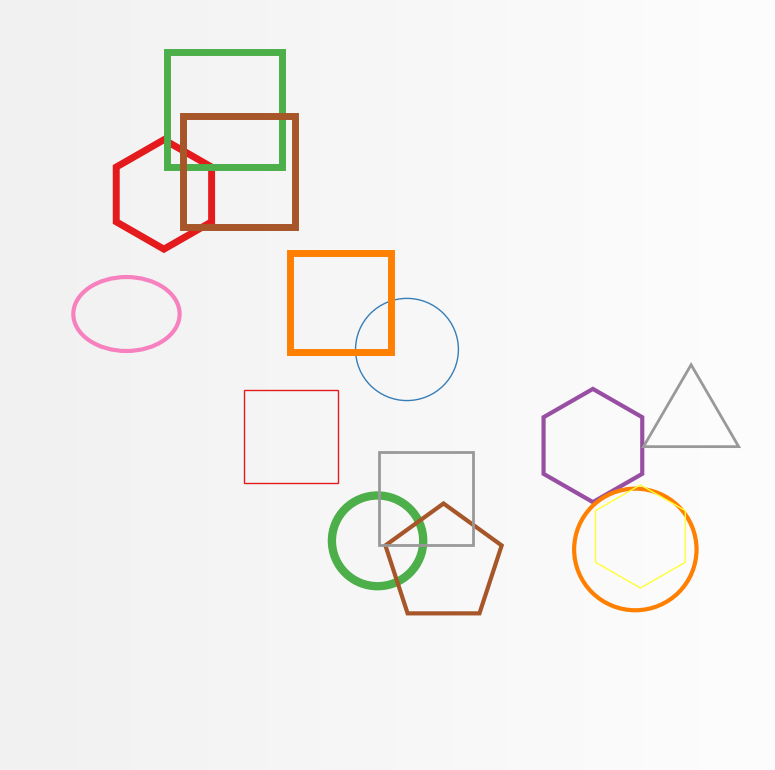[{"shape": "square", "thickness": 0.5, "radius": 0.3, "center": [0.376, 0.433]}, {"shape": "hexagon", "thickness": 2.5, "radius": 0.36, "center": [0.212, 0.747]}, {"shape": "circle", "thickness": 0.5, "radius": 0.33, "center": [0.525, 0.546]}, {"shape": "square", "thickness": 2.5, "radius": 0.37, "center": [0.289, 0.858]}, {"shape": "circle", "thickness": 3, "radius": 0.29, "center": [0.487, 0.298]}, {"shape": "hexagon", "thickness": 1.5, "radius": 0.37, "center": [0.765, 0.421]}, {"shape": "square", "thickness": 2.5, "radius": 0.32, "center": [0.439, 0.607]}, {"shape": "circle", "thickness": 1.5, "radius": 0.39, "center": [0.82, 0.286]}, {"shape": "hexagon", "thickness": 0.5, "radius": 0.33, "center": [0.826, 0.303]}, {"shape": "square", "thickness": 2.5, "radius": 0.36, "center": [0.308, 0.777]}, {"shape": "pentagon", "thickness": 1.5, "radius": 0.39, "center": [0.572, 0.267]}, {"shape": "oval", "thickness": 1.5, "radius": 0.34, "center": [0.163, 0.592]}, {"shape": "triangle", "thickness": 1, "radius": 0.35, "center": [0.892, 0.455]}, {"shape": "square", "thickness": 1, "radius": 0.3, "center": [0.55, 0.353]}]